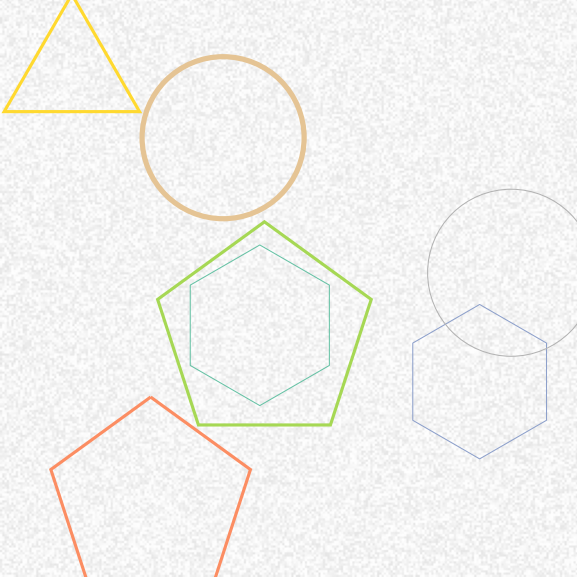[{"shape": "hexagon", "thickness": 0.5, "radius": 0.7, "center": [0.45, 0.436]}, {"shape": "pentagon", "thickness": 1.5, "radius": 0.91, "center": [0.261, 0.13]}, {"shape": "hexagon", "thickness": 0.5, "radius": 0.67, "center": [0.831, 0.338]}, {"shape": "pentagon", "thickness": 1.5, "radius": 0.97, "center": [0.458, 0.421]}, {"shape": "triangle", "thickness": 1.5, "radius": 0.68, "center": [0.124, 0.873]}, {"shape": "circle", "thickness": 2.5, "radius": 0.7, "center": [0.386, 0.761]}, {"shape": "circle", "thickness": 0.5, "radius": 0.72, "center": [0.885, 0.527]}]